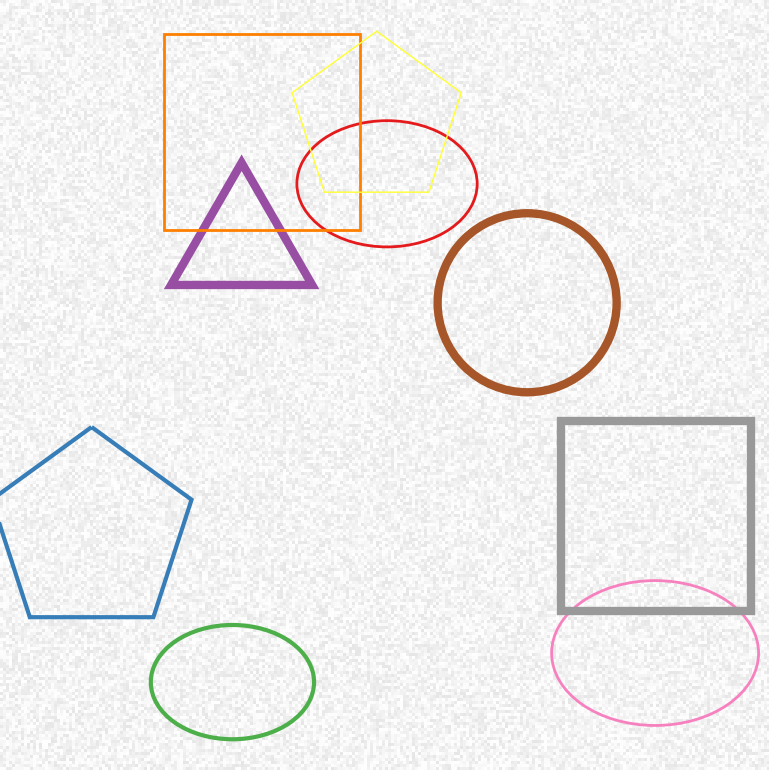[{"shape": "oval", "thickness": 1, "radius": 0.59, "center": [0.503, 0.761]}, {"shape": "pentagon", "thickness": 1.5, "radius": 0.68, "center": [0.119, 0.309]}, {"shape": "oval", "thickness": 1.5, "radius": 0.53, "center": [0.302, 0.114]}, {"shape": "triangle", "thickness": 3, "radius": 0.53, "center": [0.314, 0.683]}, {"shape": "square", "thickness": 1, "radius": 0.64, "center": [0.34, 0.829]}, {"shape": "pentagon", "thickness": 0.5, "radius": 0.58, "center": [0.489, 0.844]}, {"shape": "circle", "thickness": 3, "radius": 0.58, "center": [0.685, 0.607]}, {"shape": "oval", "thickness": 1, "radius": 0.67, "center": [0.851, 0.152]}, {"shape": "square", "thickness": 3, "radius": 0.62, "center": [0.852, 0.33]}]